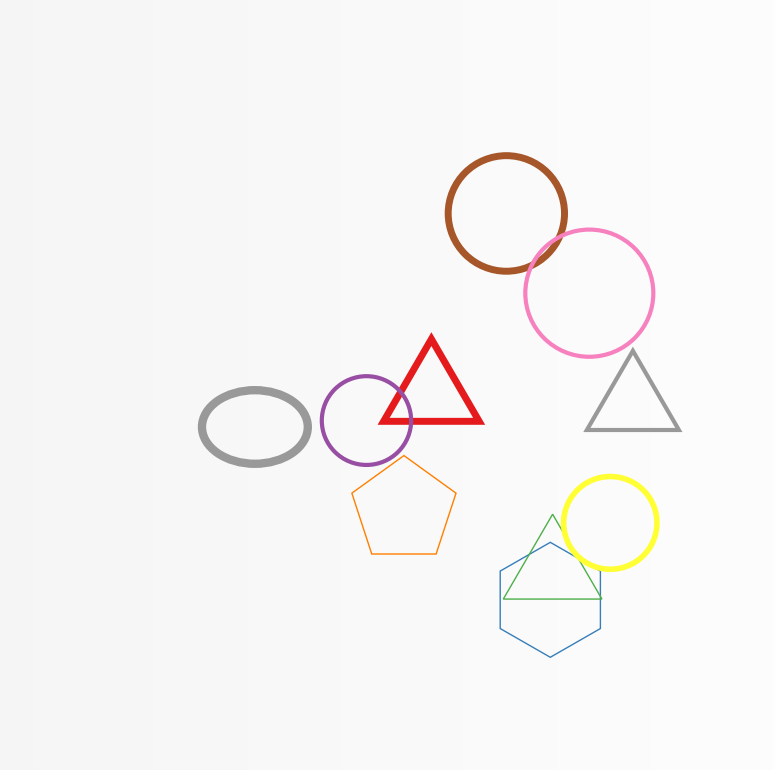[{"shape": "triangle", "thickness": 2.5, "radius": 0.36, "center": [0.557, 0.488]}, {"shape": "hexagon", "thickness": 0.5, "radius": 0.37, "center": [0.71, 0.221]}, {"shape": "triangle", "thickness": 0.5, "radius": 0.37, "center": [0.713, 0.259]}, {"shape": "circle", "thickness": 1.5, "radius": 0.29, "center": [0.473, 0.454]}, {"shape": "pentagon", "thickness": 0.5, "radius": 0.35, "center": [0.521, 0.338]}, {"shape": "circle", "thickness": 2, "radius": 0.3, "center": [0.787, 0.321]}, {"shape": "circle", "thickness": 2.5, "radius": 0.38, "center": [0.653, 0.723]}, {"shape": "circle", "thickness": 1.5, "radius": 0.41, "center": [0.76, 0.619]}, {"shape": "triangle", "thickness": 1.5, "radius": 0.34, "center": [0.817, 0.476]}, {"shape": "oval", "thickness": 3, "radius": 0.34, "center": [0.329, 0.445]}]